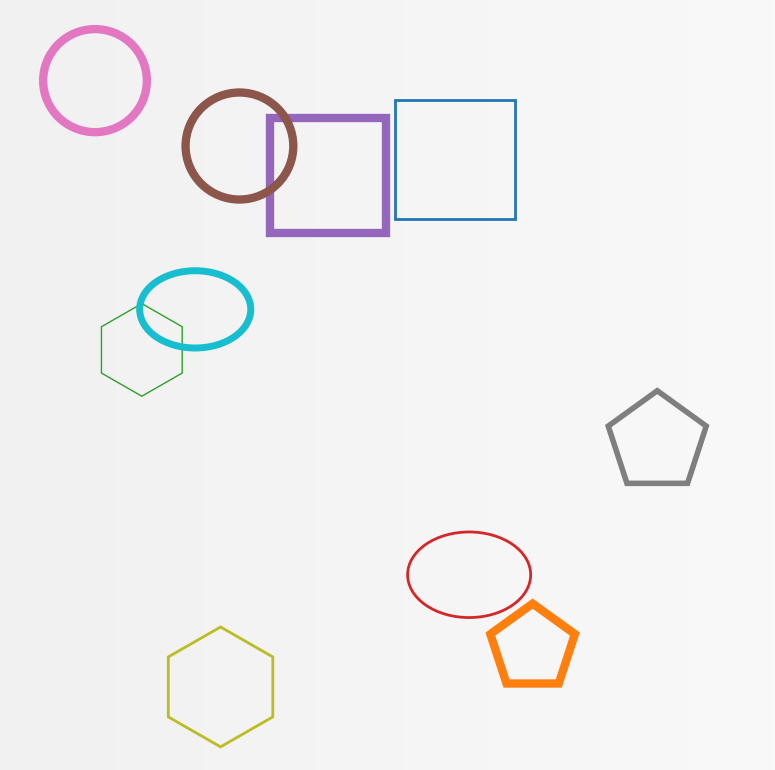[{"shape": "square", "thickness": 1, "radius": 0.39, "center": [0.587, 0.793]}, {"shape": "pentagon", "thickness": 3, "radius": 0.29, "center": [0.687, 0.159]}, {"shape": "hexagon", "thickness": 0.5, "radius": 0.3, "center": [0.183, 0.546]}, {"shape": "oval", "thickness": 1, "radius": 0.4, "center": [0.605, 0.254]}, {"shape": "square", "thickness": 3, "radius": 0.37, "center": [0.423, 0.772]}, {"shape": "circle", "thickness": 3, "radius": 0.35, "center": [0.309, 0.81]}, {"shape": "circle", "thickness": 3, "radius": 0.33, "center": [0.123, 0.895]}, {"shape": "pentagon", "thickness": 2, "radius": 0.33, "center": [0.848, 0.426]}, {"shape": "hexagon", "thickness": 1, "radius": 0.39, "center": [0.285, 0.108]}, {"shape": "oval", "thickness": 2.5, "radius": 0.36, "center": [0.252, 0.598]}]